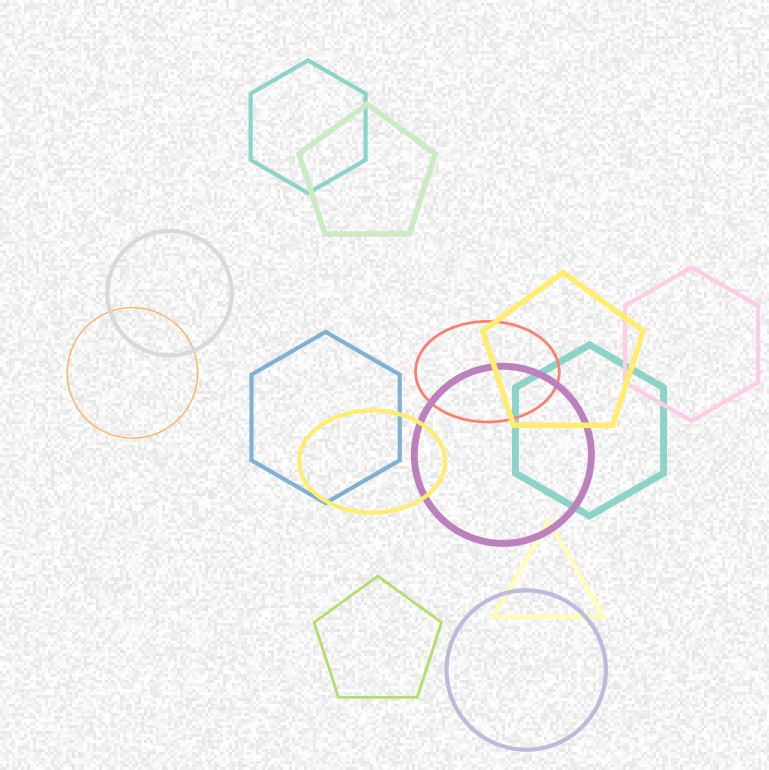[{"shape": "hexagon", "thickness": 2.5, "radius": 0.56, "center": [0.766, 0.441]}, {"shape": "hexagon", "thickness": 1.5, "radius": 0.43, "center": [0.4, 0.835]}, {"shape": "triangle", "thickness": 1.5, "radius": 0.42, "center": [0.713, 0.24]}, {"shape": "circle", "thickness": 1.5, "radius": 0.52, "center": [0.683, 0.13]}, {"shape": "oval", "thickness": 1, "radius": 0.47, "center": [0.633, 0.517]}, {"shape": "hexagon", "thickness": 1.5, "radius": 0.56, "center": [0.423, 0.458]}, {"shape": "circle", "thickness": 0.5, "radius": 0.42, "center": [0.172, 0.516]}, {"shape": "pentagon", "thickness": 1, "radius": 0.43, "center": [0.491, 0.165]}, {"shape": "hexagon", "thickness": 1.5, "radius": 0.5, "center": [0.898, 0.553]}, {"shape": "circle", "thickness": 1.5, "radius": 0.4, "center": [0.22, 0.619]}, {"shape": "circle", "thickness": 2.5, "radius": 0.58, "center": [0.653, 0.409]}, {"shape": "pentagon", "thickness": 2, "radius": 0.47, "center": [0.477, 0.772]}, {"shape": "oval", "thickness": 1.5, "radius": 0.47, "center": [0.483, 0.401]}, {"shape": "pentagon", "thickness": 2, "radius": 0.55, "center": [0.731, 0.536]}]